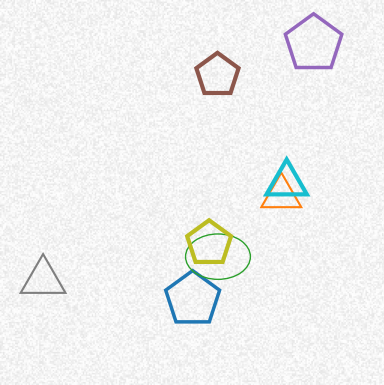[{"shape": "pentagon", "thickness": 2.5, "radius": 0.37, "center": [0.5, 0.224]}, {"shape": "triangle", "thickness": 1.5, "radius": 0.3, "center": [0.731, 0.492]}, {"shape": "oval", "thickness": 1, "radius": 0.42, "center": [0.566, 0.333]}, {"shape": "pentagon", "thickness": 2.5, "radius": 0.39, "center": [0.815, 0.887]}, {"shape": "pentagon", "thickness": 3, "radius": 0.29, "center": [0.565, 0.805]}, {"shape": "triangle", "thickness": 1.5, "radius": 0.34, "center": [0.112, 0.273]}, {"shape": "pentagon", "thickness": 3, "radius": 0.3, "center": [0.543, 0.368]}, {"shape": "triangle", "thickness": 3, "radius": 0.3, "center": [0.745, 0.525]}]